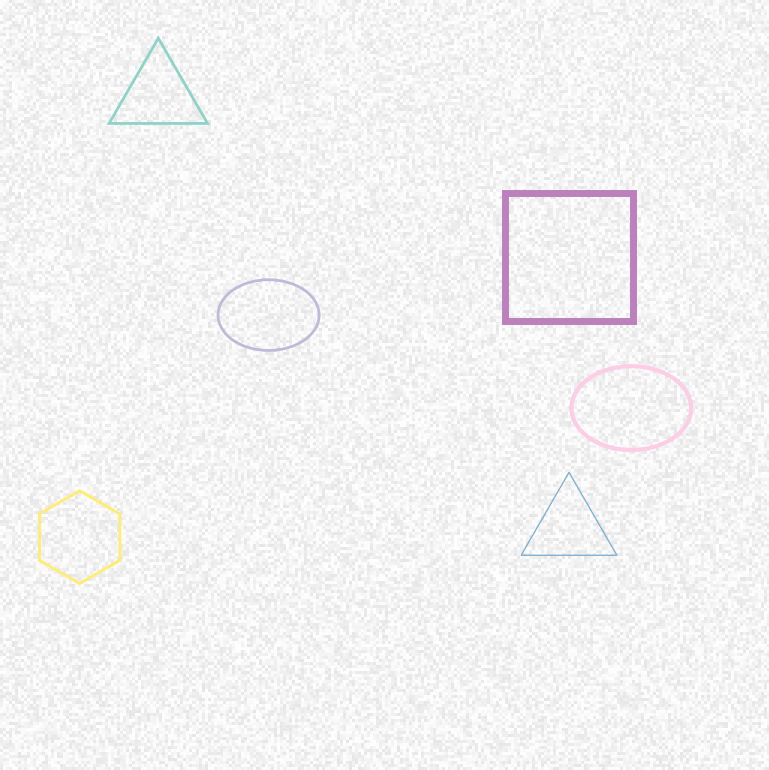[{"shape": "triangle", "thickness": 1, "radius": 0.37, "center": [0.206, 0.877]}, {"shape": "oval", "thickness": 1, "radius": 0.33, "center": [0.349, 0.591]}, {"shape": "triangle", "thickness": 0.5, "radius": 0.36, "center": [0.739, 0.315]}, {"shape": "oval", "thickness": 1.5, "radius": 0.39, "center": [0.82, 0.47]}, {"shape": "square", "thickness": 2.5, "radius": 0.42, "center": [0.739, 0.666]}, {"shape": "hexagon", "thickness": 1, "radius": 0.3, "center": [0.103, 0.302]}]